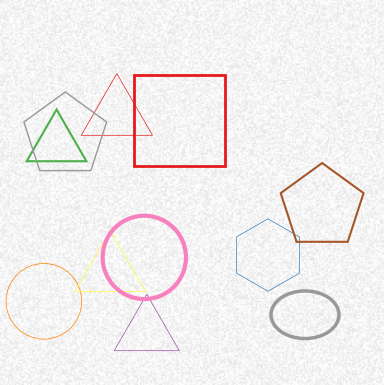[{"shape": "triangle", "thickness": 0.5, "radius": 0.53, "center": [0.304, 0.702]}, {"shape": "square", "thickness": 2, "radius": 0.59, "center": [0.466, 0.687]}, {"shape": "hexagon", "thickness": 0.5, "radius": 0.47, "center": [0.696, 0.338]}, {"shape": "triangle", "thickness": 1.5, "radius": 0.45, "center": [0.147, 0.626]}, {"shape": "triangle", "thickness": 0.5, "radius": 0.49, "center": [0.381, 0.138]}, {"shape": "circle", "thickness": 0.5, "radius": 0.49, "center": [0.114, 0.217]}, {"shape": "triangle", "thickness": 0.5, "radius": 0.53, "center": [0.286, 0.296]}, {"shape": "pentagon", "thickness": 1.5, "radius": 0.57, "center": [0.837, 0.463]}, {"shape": "circle", "thickness": 3, "radius": 0.54, "center": [0.375, 0.331]}, {"shape": "oval", "thickness": 2.5, "radius": 0.44, "center": [0.792, 0.182]}, {"shape": "pentagon", "thickness": 1, "radius": 0.56, "center": [0.17, 0.648]}]